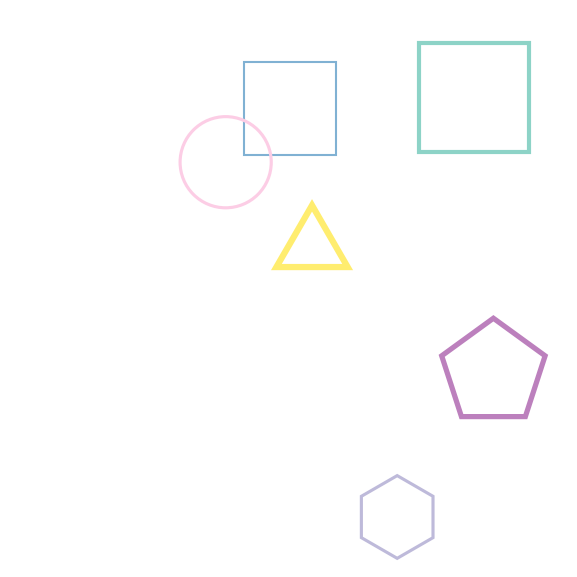[{"shape": "square", "thickness": 2, "radius": 0.47, "center": [0.821, 0.83]}, {"shape": "hexagon", "thickness": 1.5, "radius": 0.36, "center": [0.688, 0.104]}, {"shape": "square", "thickness": 1, "radius": 0.4, "center": [0.502, 0.811]}, {"shape": "circle", "thickness": 1.5, "radius": 0.39, "center": [0.391, 0.718]}, {"shape": "pentagon", "thickness": 2.5, "radius": 0.47, "center": [0.854, 0.354]}, {"shape": "triangle", "thickness": 3, "radius": 0.36, "center": [0.54, 0.572]}]